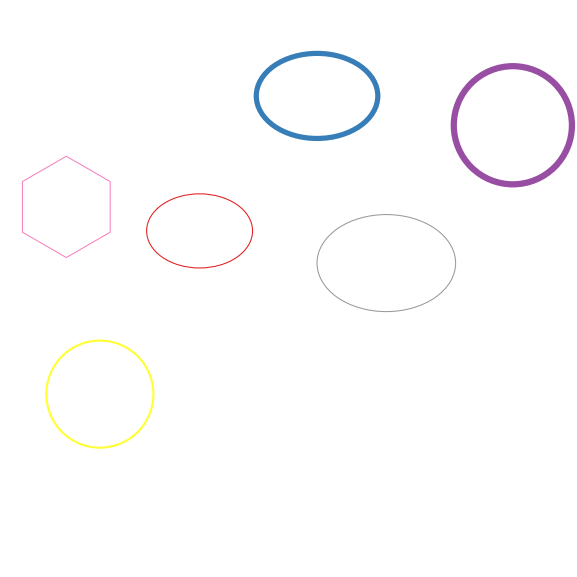[{"shape": "oval", "thickness": 0.5, "radius": 0.46, "center": [0.346, 0.599]}, {"shape": "oval", "thickness": 2.5, "radius": 0.53, "center": [0.549, 0.833]}, {"shape": "circle", "thickness": 3, "radius": 0.51, "center": [0.888, 0.782]}, {"shape": "circle", "thickness": 1, "radius": 0.46, "center": [0.173, 0.317]}, {"shape": "hexagon", "thickness": 0.5, "radius": 0.44, "center": [0.115, 0.641]}, {"shape": "oval", "thickness": 0.5, "radius": 0.6, "center": [0.669, 0.544]}]